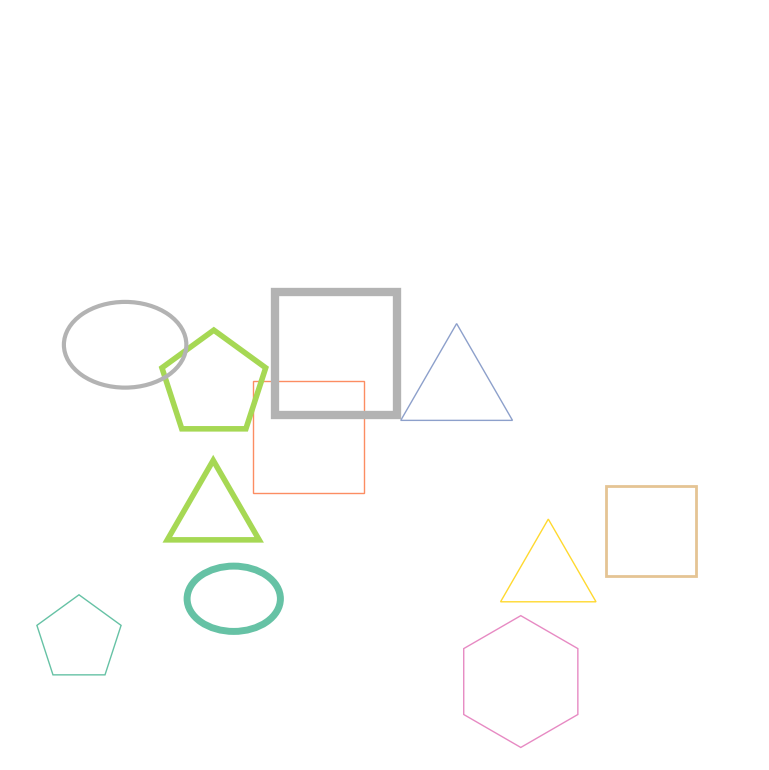[{"shape": "pentagon", "thickness": 0.5, "radius": 0.29, "center": [0.103, 0.17]}, {"shape": "oval", "thickness": 2.5, "radius": 0.3, "center": [0.304, 0.222]}, {"shape": "square", "thickness": 0.5, "radius": 0.36, "center": [0.4, 0.432]}, {"shape": "triangle", "thickness": 0.5, "radius": 0.42, "center": [0.593, 0.496]}, {"shape": "hexagon", "thickness": 0.5, "radius": 0.43, "center": [0.676, 0.115]}, {"shape": "pentagon", "thickness": 2, "radius": 0.35, "center": [0.278, 0.5]}, {"shape": "triangle", "thickness": 2, "radius": 0.34, "center": [0.277, 0.333]}, {"shape": "triangle", "thickness": 0.5, "radius": 0.36, "center": [0.712, 0.254]}, {"shape": "square", "thickness": 1, "radius": 0.29, "center": [0.846, 0.31]}, {"shape": "oval", "thickness": 1.5, "radius": 0.4, "center": [0.162, 0.552]}, {"shape": "square", "thickness": 3, "radius": 0.4, "center": [0.436, 0.541]}]